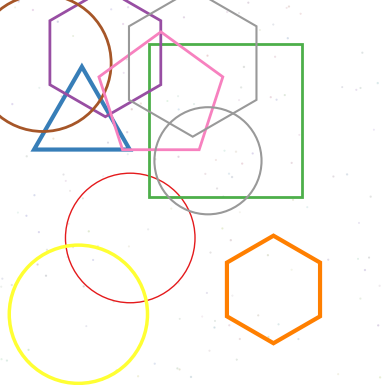[{"shape": "circle", "thickness": 1, "radius": 0.84, "center": [0.338, 0.382]}, {"shape": "triangle", "thickness": 3, "radius": 0.72, "center": [0.213, 0.683]}, {"shape": "square", "thickness": 2, "radius": 1.0, "center": [0.586, 0.687]}, {"shape": "hexagon", "thickness": 2, "radius": 0.83, "center": [0.274, 0.863]}, {"shape": "hexagon", "thickness": 3, "radius": 0.7, "center": [0.71, 0.248]}, {"shape": "circle", "thickness": 2.5, "radius": 0.9, "center": [0.204, 0.184]}, {"shape": "circle", "thickness": 2, "radius": 0.89, "center": [0.111, 0.836]}, {"shape": "pentagon", "thickness": 2, "radius": 0.85, "center": [0.418, 0.748]}, {"shape": "circle", "thickness": 1.5, "radius": 0.7, "center": [0.54, 0.582]}, {"shape": "hexagon", "thickness": 1.5, "radius": 0.96, "center": [0.501, 0.836]}]